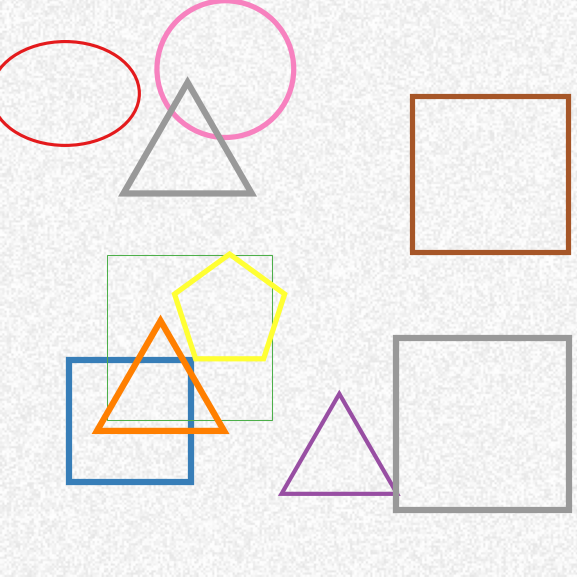[{"shape": "oval", "thickness": 1.5, "radius": 0.64, "center": [0.113, 0.837]}, {"shape": "square", "thickness": 3, "radius": 0.53, "center": [0.224, 0.27]}, {"shape": "square", "thickness": 0.5, "radius": 0.71, "center": [0.328, 0.414]}, {"shape": "triangle", "thickness": 2, "radius": 0.58, "center": [0.588, 0.202]}, {"shape": "triangle", "thickness": 3, "radius": 0.64, "center": [0.278, 0.317]}, {"shape": "pentagon", "thickness": 2.5, "radius": 0.5, "center": [0.398, 0.459]}, {"shape": "square", "thickness": 2.5, "radius": 0.68, "center": [0.849, 0.698]}, {"shape": "circle", "thickness": 2.5, "radius": 0.59, "center": [0.39, 0.879]}, {"shape": "square", "thickness": 3, "radius": 0.75, "center": [0.836, 0.265]}, {"shape": "triangle", "thickness": 3, "radius": 0.64, "center": [0.325, 0.728]}]